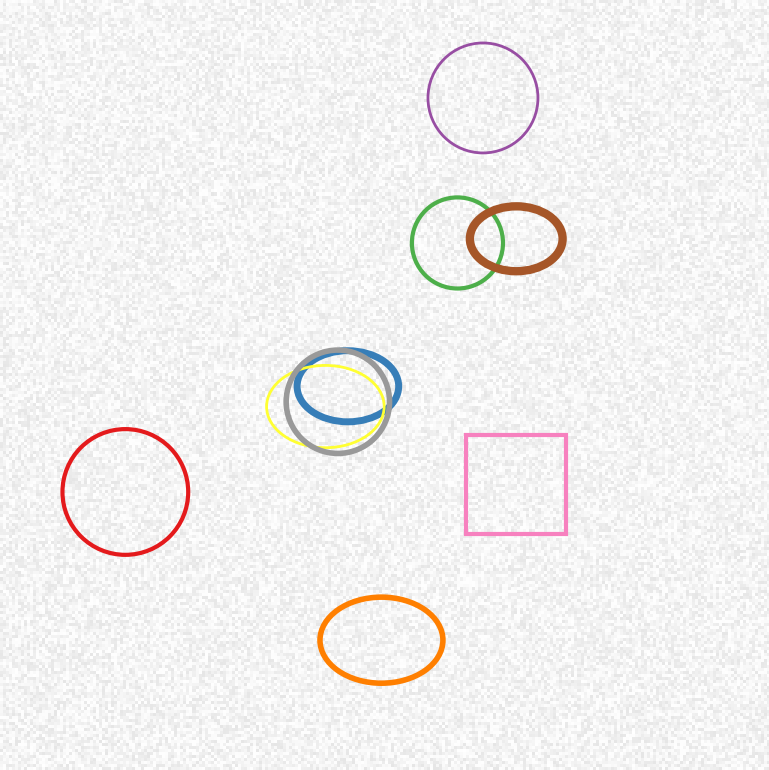[{"shape": "circle", "thickness": 1.5, "radius": 0.41, "center": [0.163, 0.361]}, {"shape": "oval", "thickness": 2.5, "radius": 0.33, "center": [0.452, 0.498]}, {"shape": "circle", "thickness": 1.5, "radius": 0.3, "center": [0.594, 0.684]}, {"shape": "circle", "thickness": 1, "radius": 0.36, "center": [0.627, 0.873]}, {"shape": "oval", "thickness": 2, "radius": 0.4, "center": [0.495, 0.169]}, {"shape": "oval", "thickness": 1, "radius": 0.38, "center": [0.423, 0.472]}, {"shape": "oval", "thickness": 3, "radius": 0.3, "center": [0.67, 0.69]}, {"shape": "square", "thickness": 1.5, "radius": 0.32, "center": [0.671, 0.371]}, {"shape": "circle", "thickness": 2, "radius": 0.34, "center": [0.439, 0.478]}]